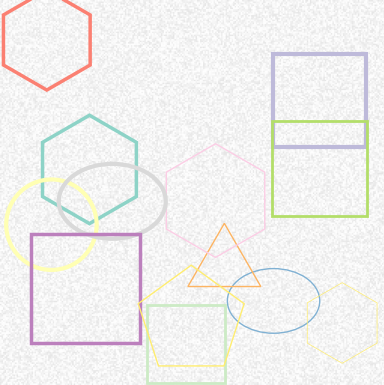[{"shape": "hexagon", "thickness": 2.5, "radius": 0.7, "center": [0.232, 0.56]}, {"shape": "circle", "thickness": 3, "radius": 0.59, "center": [0.134, 0.416]}, {"shape": "square", "thickness": 3, "radius": 0.6, "center": [0.831, 0.738]}, {"shape": "hexagon", "thickness": 2.5, "radius": 0.65, "center": [0.122, 0.896]}, {"shape": "oval", "thickness": 1, "radius": 0.6, "center": [0.711, 0.218]}, {"shape": "triangle", "thickness": 1, "radius": 0.55, "center": [0.583, 0.31]}, {"shape": "square", "thickness": 2, "radius": 0.62, "center": [0.83, 0.563]}, {"shape": "hexagon", "thickness": 1, "radius": 0.74, "center": [0.56, 0.479]}, {"shape": "oval", "thickness": 3, "radius": 0.69, "center": [0.292, 0.477]}, {"shape": "square", "thickness": 2.5, "radius": 0.71, "center": [0.221, 0.251]}, {"shape": "square", "thickness": 2, "radius": 0.51, "center": [0.483, 0.106]}, {"shape": "hexagon", "thickness": 0.5, "radius": 0.52, "center": [0.889, 0.161]}, {"shape": "pentagon", "thickness": 1, "radius": 0.72, "center": [0.497, 0.167]}]